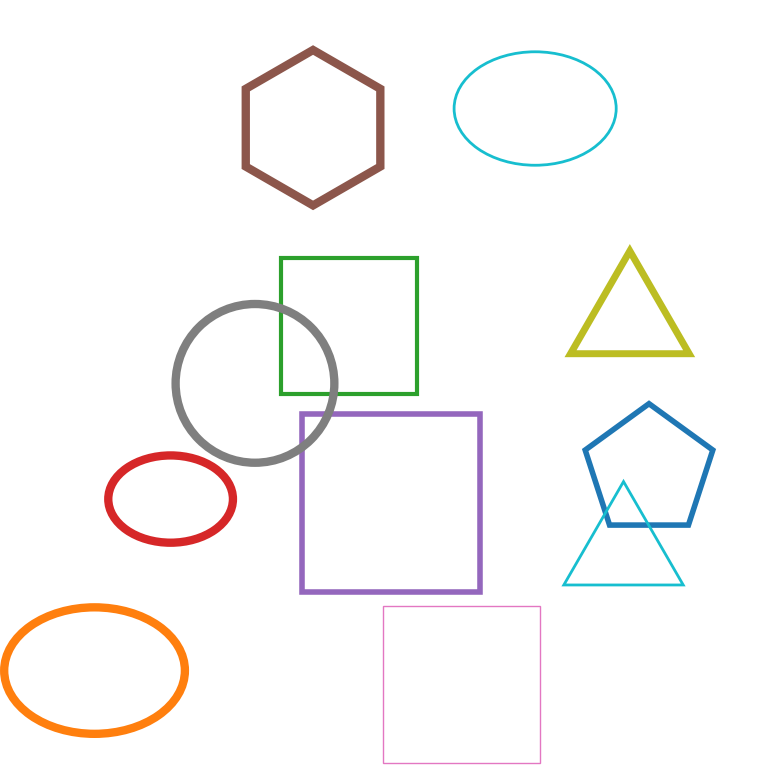[{"shape": "pentagon", "thickness": 2, "radius": 0.44, "center": [0.843, 0.389]}, {"shape": "oval", "thickness": 3, "radius": 0.59, "center": [0.123, 0.129]}, {"shape": "square", "thickness": 1.5, "radius": 0.44, "center": [0.453, 0.577]}, {"shape": "oval", "thickness": 3, "radius": 0.4, "center": [0.222, 0.352]}, {"shape": "square", "thickness": 2, "radius": 0.58, "center": [0.508, 0.347]}, {"shape": "hexagon", "thickness": 3, "radius": 0.5, "center": [0.407, 0.834]}, {"shape": "square", "thickness": 0.5, "radius": 0.51, "center": [0.599, 0.111]}, {"shape": "circle", "thickness": 3, "radius": 0.52, "center": [0.331, 0.502]}, {"shape": "triangle", "thickness": 2.5, "radius": 0.44, "center": [0.818, 0.585]}, {"shape": "oval", "thickness": 1, "radius": 0.53, "center": [0.695, 0.859]}, {"shape": "triangle", "thickness": 1, "radius": 0.45, "center": [0.81, 0.285]}]